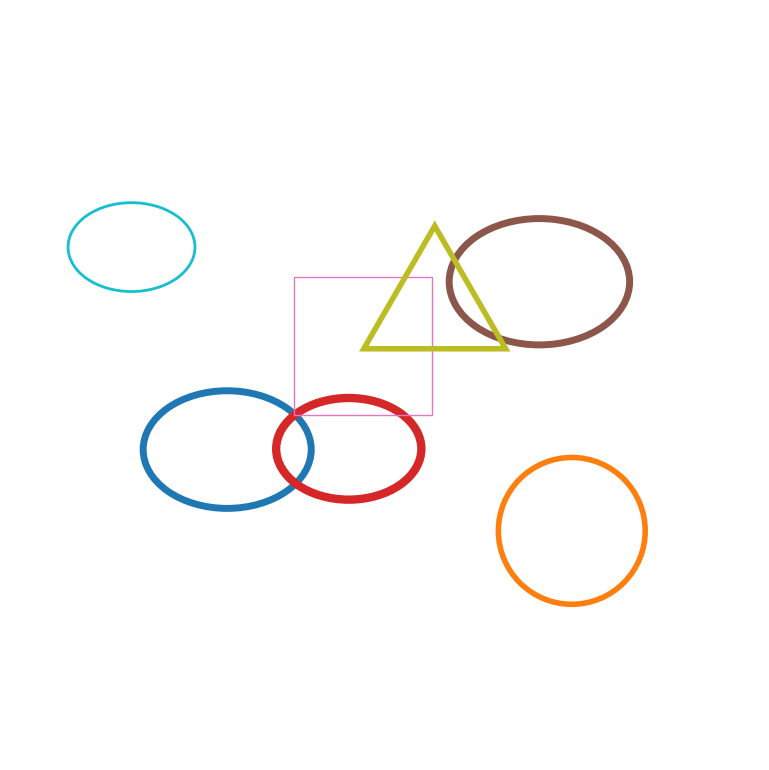[{"shape": "oval", "thickness": 2.5, "radius": 0.55, "center": [0.295, 0.416]}, {"shape": "circle", "thickness": 2, "radius": 0.48, "center": [0.743, 0.311]}, {"shape": "oval", "thickness": 3, "radius": 0.47, "center": [0.453, 0.417]}, {"shape": "oval", "thickness": 2.5, "radius": 0.59, "center": [0.701, 0.634]}, {"shape": "square", "thickness": 0.5, "radius": 0.45, "center": [0.471, 0.55]}, {"shape": "triangle", "thickness": 2, "radius": 0.53, "center": [0.565, 0.6]}, {"shape": "oval", "thickness": 1, "radius": 0.41, "center": [0.171, 0.679]}]